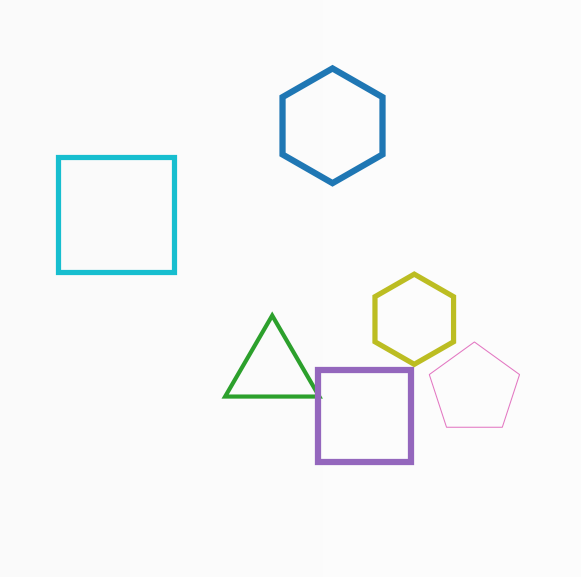[{"shape": "hexagon", "thickness": 3, "radius": 0.5, "center": [0.572, 0.781]}, {"shape": "triangle", "thickness": 2, "radius": 0.47, "center": [0.468, 0.359]}, {"shape": "square", "thickness": 3, "radius": 0.4, "center": [0.627, 0.278]}, {"shape": "pentagon", "thickness": 0.5, "radius": 0.41, "center": [0.816, 0.325]}, {"shape": "hexagon", "thickness": 2.5, "radius": 0.39, "center": [0.713, 0.446]}, {"shape": "square", "thickness": 2.5, "radius": 0.5, "center": [0.199, 0.627]}]